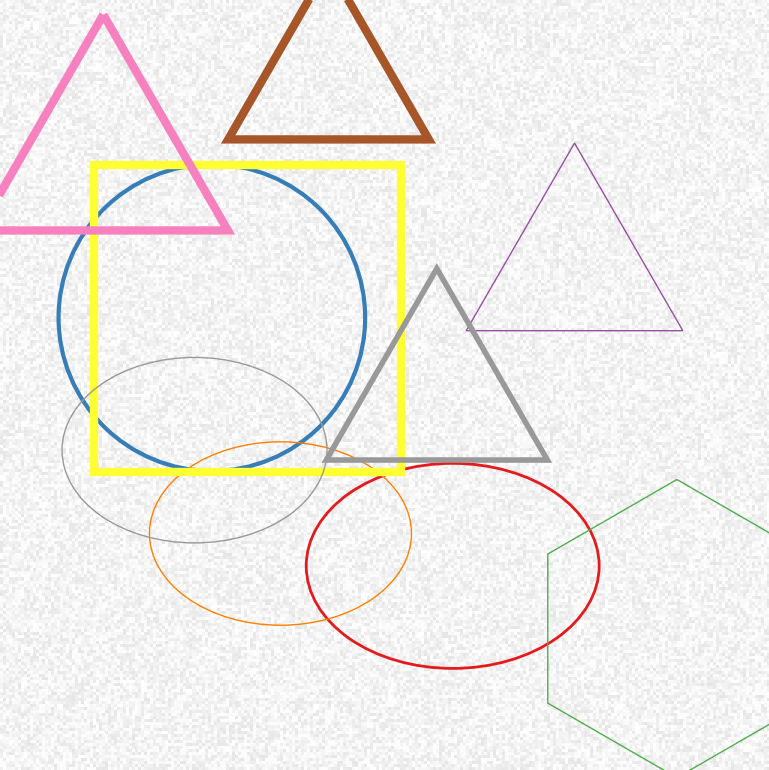[{"shape": "oval", "thickness": 1, "radius": 0.95, "center": [0.588, 0.265]}, {"shape": "circle", "thickness": 1.5, "radius": 1.0, "center": [0.275, 0.587]}, {"shape": "hexagon", "thickness": 0.5, "radius": 0.97, "center": [0.879, 0.184]}, {"shape": "triangle", "thickness": 0.5, "radius": 0.81, "center": [0.746, 0.652]}, {"shape": "oval", "thickness": 0.5, "radius": 0.85, "center": [0.364, 0.307]}, {"shape": "square", "thickness": 3, "radius": 1.0, "center": [0.321, 0.587]}, {"shape": "triangle", "thickness": 3, "radius": 0.75, "center": [0.427, 0.894]}, {"shape": "triangle", "thickness": 3, "radius": 0.93, "center": [0.134, 0.794]}, {"shape": "triangle", "thickness": 2, "radius": 0.83, "center": [0.567, 0.485]}, {"shape": "oval", "thickness": 0.5, "radius": 0.86, "center": [0.253, 0.415]}]